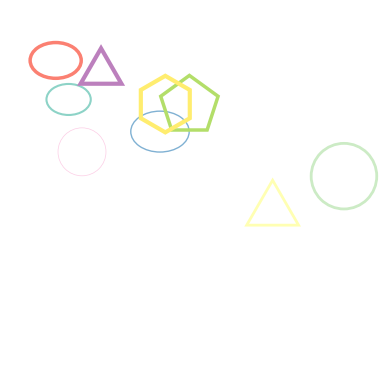[{"shape": "oval", "thickness": 1.5, "radius": 0.29, "center": [0.178, 0.742]}, {"shape": "triangle", "thickness": 2, "radius": 0.39, "center": [0.708, 0.454]}, {"shape": "oval", "thickness": 2.5, "radius": 0.33, "center": [0.145, 0.843]}, {"shape": "oval", "thickness": 1, "radius": 0.38, "center": [0.416, 0.658]}, {"shape": "pentagon", "thickness": 2.5, "radius": 0.39, "center": [0.492, 0.726]}, {"shape": "circle", "thickness": 0.5, "radius": 0.31, "center": [0.213, 0.606]}, {"shape": "triangle", "thickness": 3, "radius": 0.31, "center": [0.262, 0.813]}, {"shape": "circle", "thickness": 2, "radius": 0.43, "center": [0.893, 0.542]}, {"shape": "hexagon", "thickness": 3, "radius": 0.37, "center": [0.429, 0.73]}]